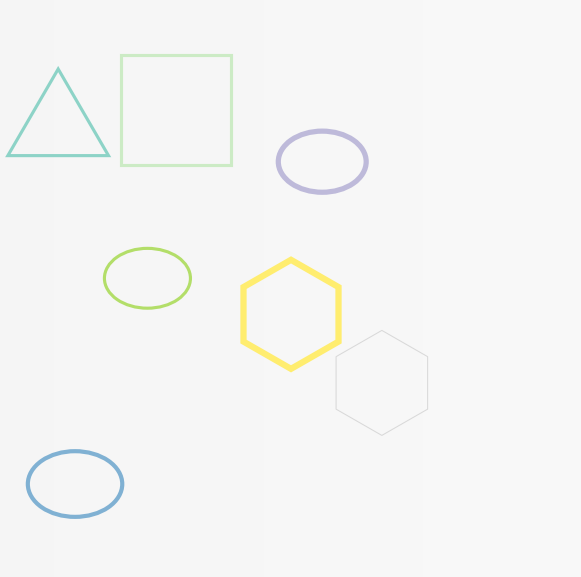[{"shape": "triangle", "thickness": 1.5, "radius": 0.5, "center": [0.1, 0.78]}, {"shape": "oval", "thickness": 2.5, "radius": 0.38, "center": [0.554, 0.719]}, {"shape": "oval", "thickness": 2, "radius": 0.41, "center": [0.129, 0.161]}, {"shape": "oval", "thickness": 1.5, "radius": 0.37, "center": [0.254, 0.517]}, {"shape": "hexagon", "thickness": 0.5, "radius": 0.45, "center": [0.657, 0.336]}, {"shape": "square", "thickness": 1.5, "radius": 0.48, "center": [0.303, 0.809]}, {"shape": "hexagon", "thickness": 3, "radius": 0.47, "center": [0.501, 0.455]}]